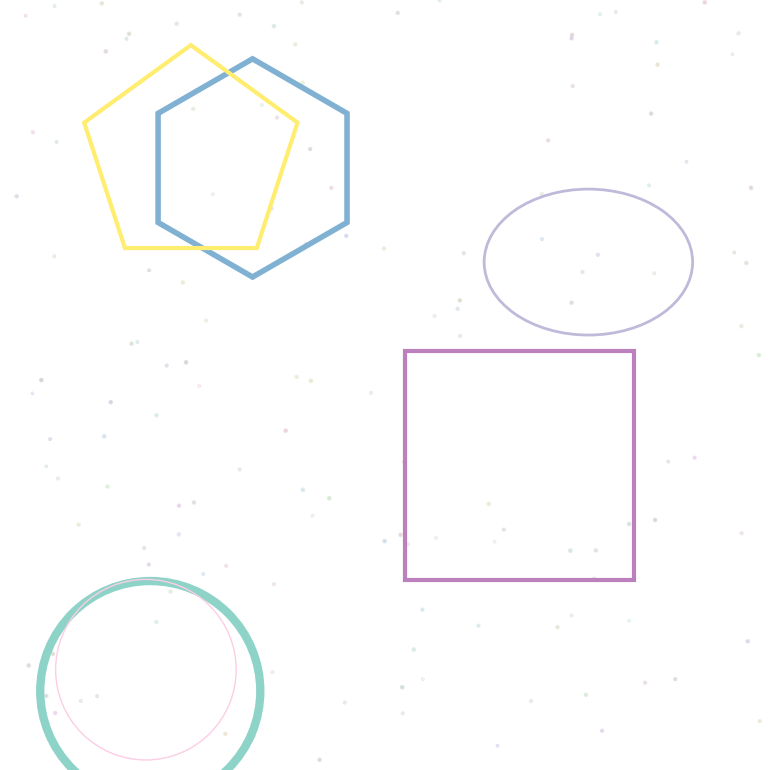[{"shape": "circle", "thickness": 3, "radius": 0.71, "center": [0.195, 0.103]}, {"shape": "oval", "thickness": 1, "radius": 0.68, "center": [0.764, 0.66]}, {"shape": "hexagon", "thickness": 2, "radius": 0.71, "center": [0.328, 0.782]}, {"shape": "circle", "thickness": 0.5, "radius": 0.59, "center": [0.189, 0.13]}, {"shape": "square", "thickness": 1.5, "radius": 0.74, "center": [0.675, 0.396]}, {"shape": "pentagon", "thickness": 1.5, "radius": 0.73, "center": [0.248, 0.796]}]